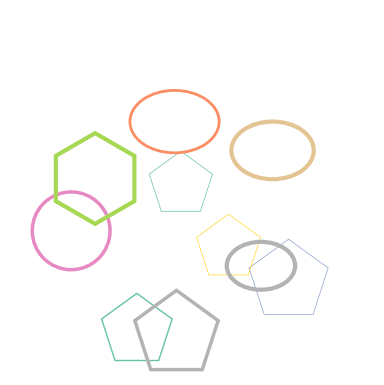[{"shape": "pentagon", "thickness": 0.5, "radius": 0.43, "center": [0.47, 0.521]}, {"shape": "pentagon", "thickness": 1, "radius": 0.48, "center": [0.355, 0.142]}, {"shape": "oval", "thickness": 2, "radius": 0.58, "center": [0.453, 0.684]}, {"shape": "pentagon", "thickness": 0.5, "radius": 0.54, "center": [0.75, 0.271]}, {"shape": "circle", "thickness": 2.5, "radius": 0.51, "center": [0.185, 0.4]}, {"shape": "hexagon", "thickness": 3, "radius": 0.59, "center": [0.247, 0.536]}, {"shape": "pentagon", "thickness": 0.5, "radius": 0.44, "center": [0.594, 0.357]}, {"shape": "oval", "thickness": 3, "radius": 0.53, "center": [0.708, 0.609]}, {"shape": "pentagon", "thickness": 2.5, "radius": 0.57, "center": [0.458, 0.132]}, {"shape": "oval", "thickness": 3, "radius": 0.44, "center": [0.678, 0.31]}]